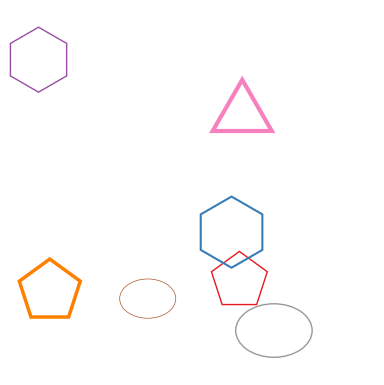[{"shape": "pentagon", "thickness": 1, "radius": 0.38, "center": [0.622, 0.271]}, {"shape": "hexagon", "thickness": 1.5, "radius": 0.46, "center": [0.601, 0.397]}, {"shape": "hexagon", "thickness": 1, "radius": 0.42, "center": [0.1, 0.845]}, {"shape": "pentagon", "thickness": 2.5, "radius": 0.42, "center": [0.129, 0.244]}, {"shape": "oval", "thickness": 0.5, "radius": 0.36, "center": [0.384, 0.224]}, {"shape": "triangle", "thickness": 3, "radius": 0.44, "center": [0.629, 0.704]}, {"shape": "oval", "thickness": 1, "radius": 0.5, "center": [0.712, 0.141]}]